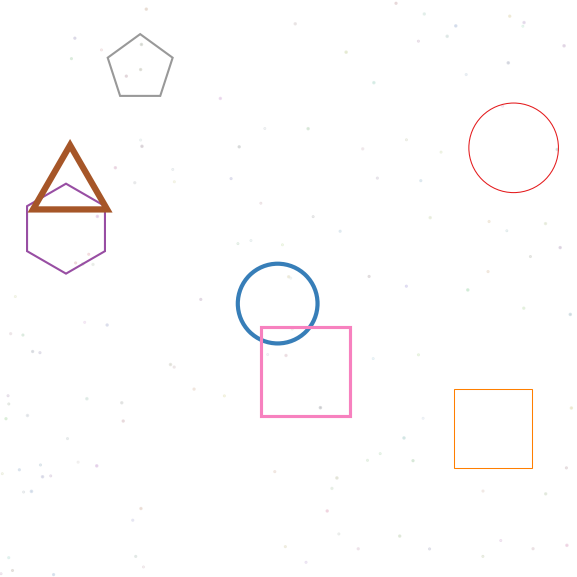[{"shape": "circle", "thickness": 0.5, "radius": 0.39, "center": [0.889, 0.743]}, {"shape": "circle", "thickness": 2, "radius": 0.35, "center": [0.481, 0.473]}, {"shape": "hexagon", "thickness": 1, "radius": 0.39, "center": [0.114, 0.603]}, {"shape": "square", "thickness": 0.5, "radius": 0.34, "center": [0.853, 0.257]}, {"shape": "triangle", "thickness": 3, "radius": 0.37, "center": [0.121, 0.674]}, {"shape": "square", "thickness": 1.5, "radius": 0.39, "center": [0.529, 0.356]}, {"shape": "pentagon", "thickness": 1, "radius": 0.3, "center": [0.243, 0.881]}]